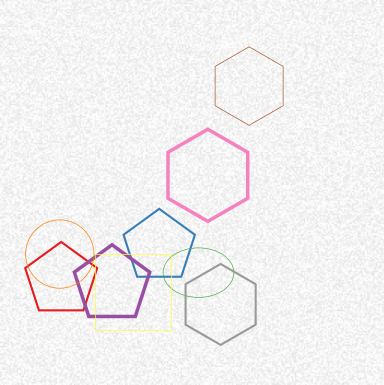[{"shape": "pentagon", "thickness": 1.5, "radius": 0.49, "center": [0.159, 0.273]}, {"shape": "pentagon", "thickness": 1.5, "radius": 0.49, "center": [0.414, 0.36]}, {"shape": "oval", "thickness": 0.5, "radius": 0.46, "center": [0.516, 0.292]}, {"shape": "pentagon", "thickness": 2.5, "radius": 0.51, "center": [0.291, 0.261]}, {"shape": "circle", "thickness": 0.5, "radius": 0.44, "center": [0.155, 0.34]}, {"shape": "square", "thickness": 0.5, "radius": 0.5, "center": [0.345, 0.242]}, {"shape": "hexagon", "thickness": 0.5, "radius": 0.51, "center": [0.647, 0.776]}, {"shape": "hexagon", "thickness": 2.5, "radius": 0.6, "center": [0.54, 0.545]}, {"shape": "hexagon", "thickness": 1.5, "radius": 0.53, "center": [0.573, 0.209]}]